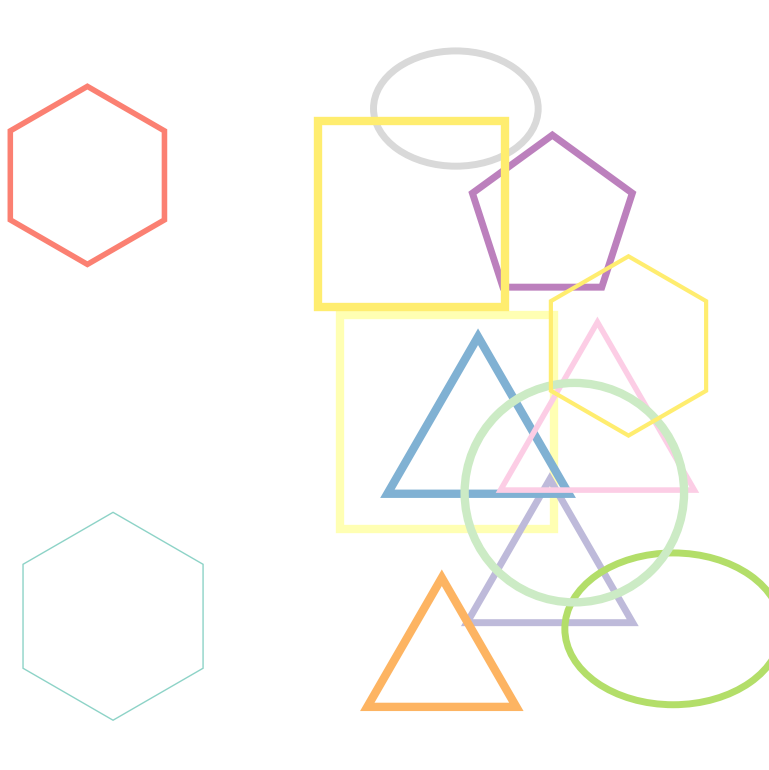[{"shape": "hexagon", "thickness": 0.5, "radius": 0.67, "center": [0.147, 0.2]}, {"shape": "square", "thickness": 3, "radius": 0.7, "center": [0.58, 0.452]}, {"shape": "triangle", "thickness": 2.5, "radius": 0.62, "center": [0.714, 0.253]}, {"shape": "hexagon", "thickness": 2, "radius": 0.58, "center": [0.113, 0.772]}, {"shape": "triangle", "thickness": 3, "radius": 0.68, "center": [0.621, 0.427]}, {"shape": "triangle", "thickness": 3, "radius": 0.56, "center": [0.574, 0.138]}, {"shape": "oval", "thickness": 2.5, "radius": 0.7, "center": [0.874, 0.183]}, {"shape": "triangle", "thickness": 2, "radius": 0.73, "center": [0.776, 0.436]}, {"shape": "oval", "thickness": 2.5, "radius": 0.53, "center": [0.592, 0.859]}, {"shape": "pentagon", "thickness": 2.5, "radius": 0.55, "center": [0.717, 0.715]}, {"shape": "circle", "thickness": 3, "radius": 0.71, "center": [0.746, 0.36]}, {"shape": "hexagon", "thickness": 1.5, "radius": 0.58, "center": [0.816, 0.551]}, {"shape": "square", "thickness": 3, "radius": 0.61, "center": [0.534, 0.722]}]